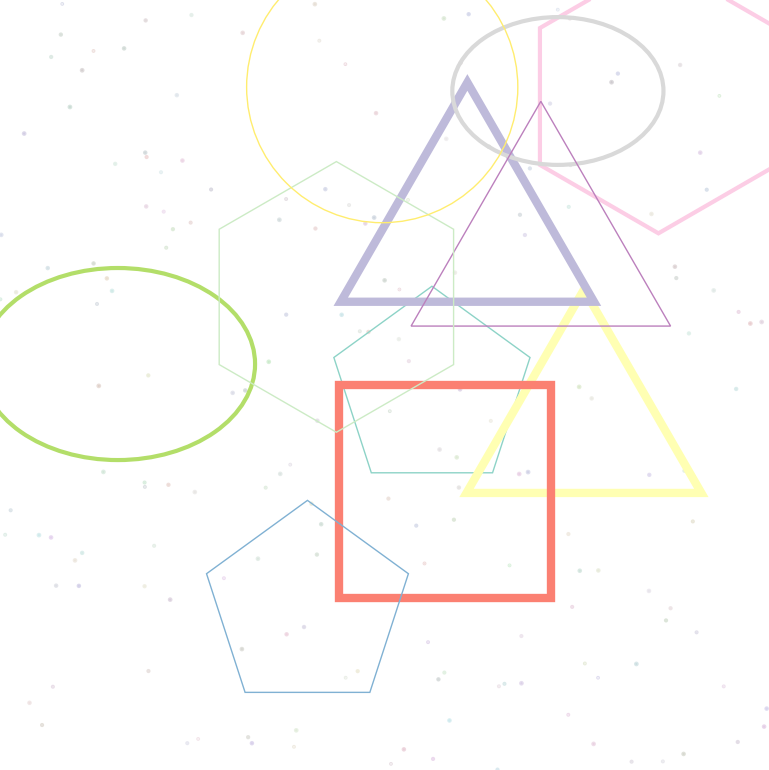[{"shape": "pentagon", "thickness": 0.5, "radius": 0.67, "center": [0.561, 0.494]}, {"shape": "triangle", "thickness": 3, "radius": 0.88, "center": [0.758, 0.448]}, {"shape": "triangle", "thickness": 3, "radius": 0.95, "center": [0.607, 0.703]}, {"shape": "square", "thickness": 3, "radius": 0.69, "center": [0.578, 0.362]}, {"shape": "pentagon", "thickness": 0.5, "radius": 0.69, "center": [0.399, 0.212]}, {"shape": "oval", "thickness": 1.5, "radius": 0.89, "center": [0.153, 0.527]}, {"shape": "hexagon", "thickness": 1.5, "radius": 0.89, "center": [0.855, 0.875]}, {"shape": "oval", "thickness": 1.5, "radius": 0.69, "center": [0.725, 0.882]}, {"shape": "triangle", "thickness": 0.5, "radius": 0.97, "center": [0.702, 0.674]}, {"shape": "hexagon", "thickness": 0.5, "radius": 0.88, "center": [0.437, 0.614]}, {"shape": "circle", "thickness": 0.5, "radius": 0.88, "center": [0.496, 0.887]}]